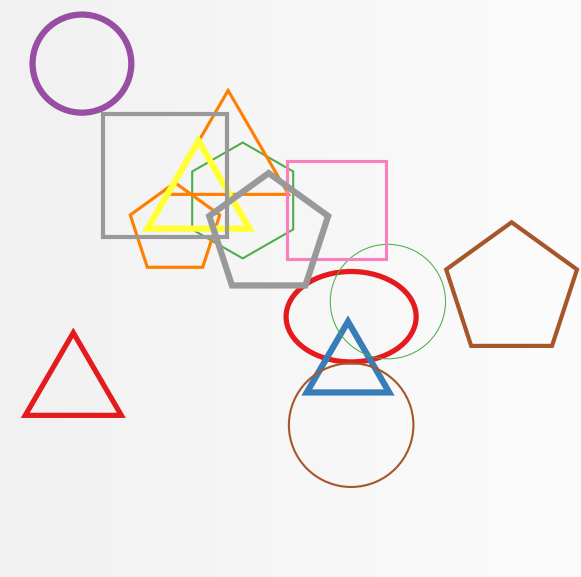[{"shape": "oval", "thickness": 2.5, "radius": 0.56, "center": [0.604, 0.451]}, {"shape": "triangle", "thickness": 2.5, "radius": 0.48, "center": [0.126, 0.328]}, {"shape": "triangle", "thickness": 3, "radius": 0.41, "center": [0.599, 0.36]}, {"shape": "circle", "thickness": 0.5, "radius": 0.5, "center": [0.667, 0.477]}, {"shape": "hexagon", "thickness": 1, "radius": 0.5, "center": [0.418, 0.652]}, {"shape": "circle", "thickness": 3, "radius": 0.42, "center": [0.141, 0.889]}, {"shape": "pentagon", "thickness": 1.5, "radius": 0.4, "center": [0.301, 0.602]}, {"shape": "triangle", "thickness": 1.5, "radius": 0.6, "center": [0.392, 0.723]}, {"shape": "triangle", "thickness": 3, "radius": 0.51, "center": [0.341, 0.654]}, {"shape": "pentagon", "thickness": 2, "radius": 0.59, "center": [0.88, 0.496]}, {"shape": "circle", "thickness": 1, "radius": 0.54, "center": [0.604, 0.263]}, {"shape": "square", "thickness": 1.5, "radius": 0.43, "center": [0.579, 0.635]}, {"shape": "square", "thickness": 2, "radius": 0.53, "center": [0.284, 0.695]}, {"shape": "pentagon", "thickness": 3, "radius": 0.54, "center": [0.462, 0.592]}]